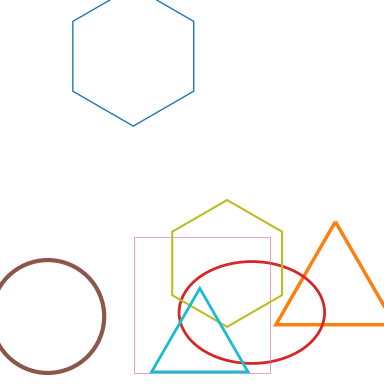[{"shape": "hexagon", "thickness": 1, "radius": 0.91, "center": [0.346, 0.854]}, {"shape": "triangle", "thickness": 2.5, "radius": 0.89, "center": [0.871, 0.246]}, {"shape": "oval", "thickness": 2, "radius": 0.95, "center": [0.654, 0.188]}, {"shape": "circle", "thickness": 3, "radius": 0.73, "center": [0.124, 0.178]}, {"shape": "square", "thickness": 0.5, "radius": 0.88, "center": [0.524, 0.208]}, {"shape": "hexagon", "thickness": 1.5, "radius": 0.82, "center": [0.59, 0.316]}, {"shape": "triangle", "thickness": 2, "radius": 0.72, "center": [0.519, 0.106]}]